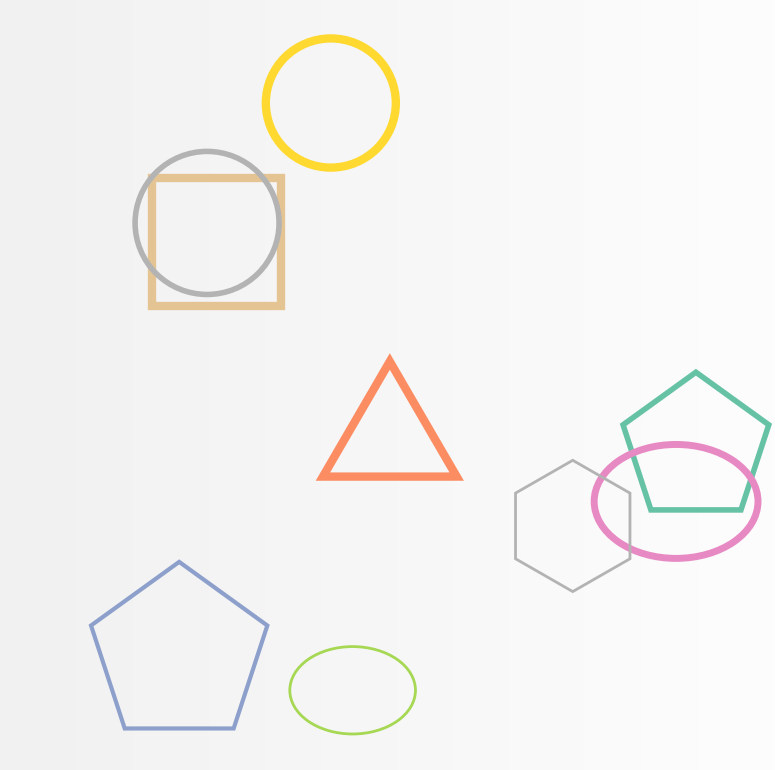[{"shape": "pentagon", "thickness": 2, "radius": 0.49, "center": [0.898, 0.418]}, {"shape": "triangle", "thickness": 3, "radius": 0.5, "center": [0.503, 0.431]}, {"shape": "pentagon", "thickness": 1.5, "radius": 0.6, "center": [0.231, 0.151]}, {"shape": "oval", "thickness": 2.5, "radius": 0.53, "center": [0.872, 0.349]}, {"shape": "oval", "thickness": 1, "radius": 0.41, "center": [0.455, 0.104]}, {"shape": "circle", "thickness": 3, "radius": 0.42, "center": [0.427, 0.866]}, {"shape": "square", "thickness": 3, "radius": 0.42, "center": [0.279, 0.686]}, {"shape": "hexagon", "thickness": 1, "radius": 0.43, "center": [0.739, 0.317]}, {"shape": "circle", "thickness": 2, "radius": 0.46, "center": [0.267, 0.71]}]